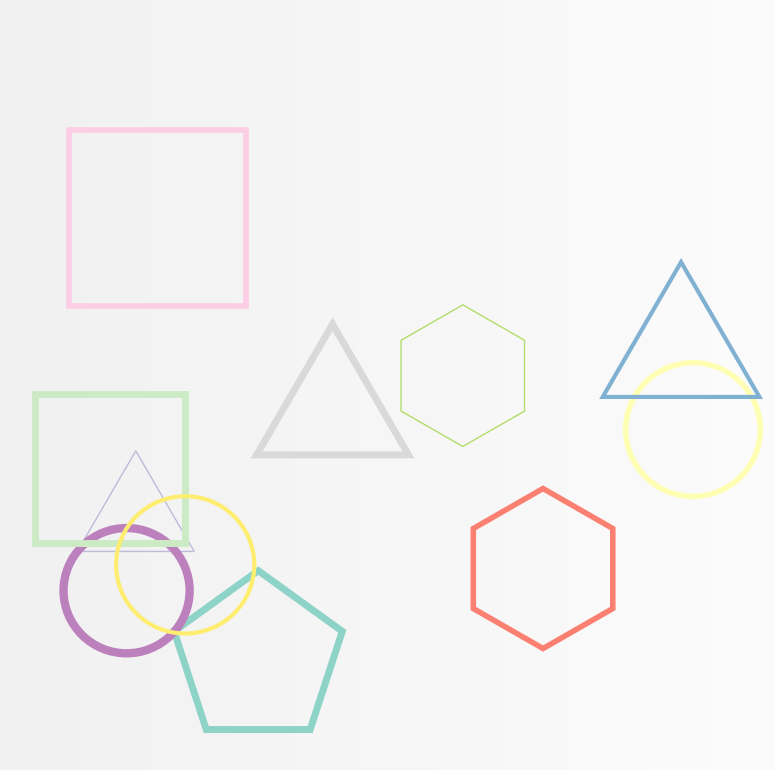[{"shape": "pentagon", "thickness": 2.5, "radius": 0.57, "center": [0.333, 0.145]}, {"shape": "circle", "thickness": 2, "radius": 0.43, "center": [0.894, 0.442]}, {"shape": "triangle", "thickness": 0.5, "radius": 0.44, "center": [0.175, 0.327]}, {"shape": "hexagon", "thickness": 2, "radius": 0.52, "center": [0.701, 0.262]}, {"shape": "triangle", "thickness": 1.5, "radius": 0.58, "center": [0.879, 0.543]}, {"shape": "hexagon", "thickness": 0.5, "radius": 0.46, "center": [0.597, 0.512]}, {"shape": "square", "thickness": 2, "radius": 0.57, "center": [0.203, 0.717]}, {"shape": "triangle", "thickness": 2.5, "radius": 0.57, "center": [0.429, 0.466]}, {"shape": "circle", "thickness": 3, "radius": 0.41, "center": [0.163, 0.233]}, {"shape": "square", "thickness": 2.5, "radius": 0.48, "center": [0.142, 0.391]}, {"shape": "circle", "thickness": 1.5, "radius": 0.45, "center": [0.239, 0.266]}]